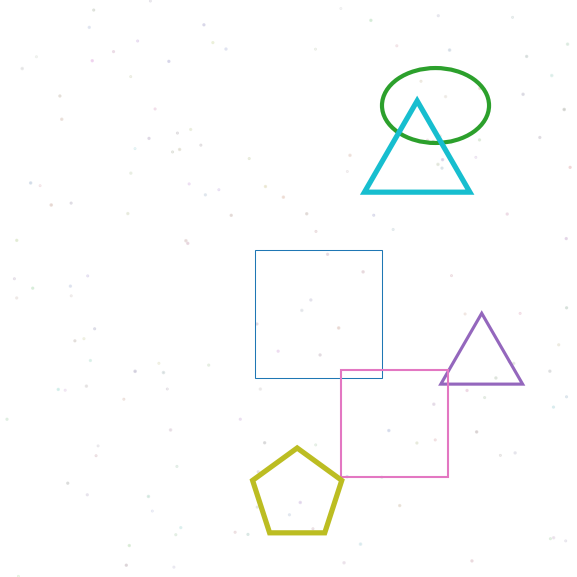[{"shape": "square", "thickness": 0.5, "radius": 0.55, "center": [0.552, 0.455]}, {"shape": "oval", "thickness": 2, "radius": 0.46, "center": [0.754, 0.816]}, {"shape": "triangle", "thickness": 1.5, "radius": 0.41, "center": [0.834, 0.375]}, {"shape": "square", "thickness": 1, "radius": 0.46, "center": [0.684, 0.266]}, {"shape": "pentagon", "thickness": 2.5, "radius": 0.41, "center": [0.515, 0.142]}, {"shape": "triangle", "thickness": 2.5, "radius": 0.53, "center": [0.722, 0.719]}]